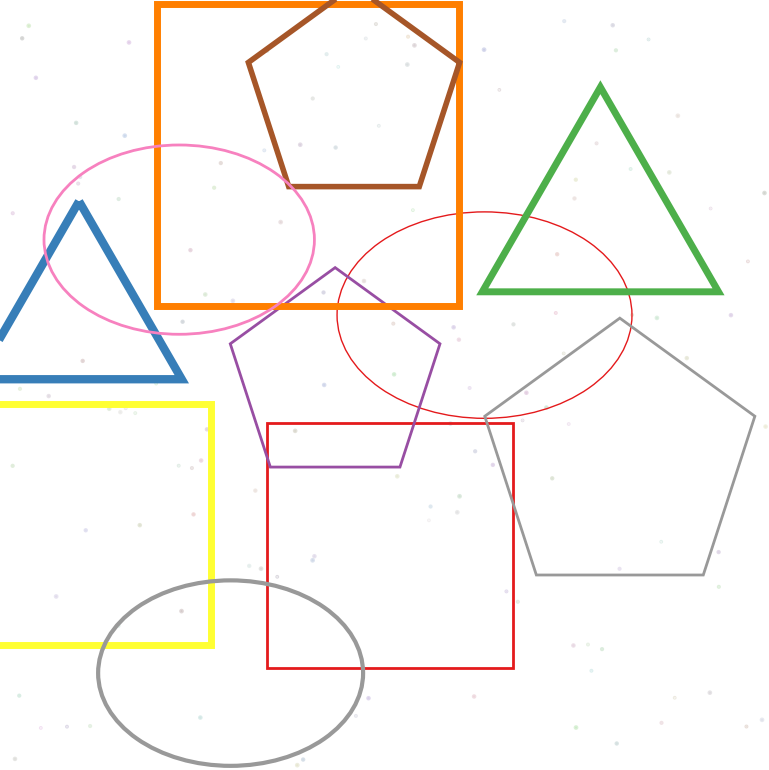[{"shape": "square", "thickness": 1, "radius": 0.8, "center": [0.507, 0.291]}, {"shape": "oval", "thickness": 0.5, "radius": 0.96, "center": [0.629, 0.591]}, {"shape": "triangle", "thickness": 3, "radius": 0.77, "center": [0.103, 0.585]}, {"shape": "triangle", "thickness": 2.5, "radius": 0.89, "center": [0.78, 0.71]}, {"shape": "pentagon", "thickness": 1, "radius": 0.72, "center": [0.435, 0.509]}, {"shape": "square", "thickness": 2.5, "radius": 0.98, "center": [0.399, 0.799]}, {"shape": "square", "thickness": 2.5, "radius": 0.78, "center": [0.118, 0.319]}, {"shape": "pentagon", "thickness": 2, "radius": 0.72, "center": [0.46, 0.874]}, {"shape": "oval", "thickness": 1, "radius": 0.88, "center": [0.233, 0.689]}, {"shape": "oval", "thickness": 1.5, "radius": 0.86, "center": [0.3, 0.126]}, {"shape": "pentagon", "thickness": 1, "radius": 0.92, "center": [0.805, 0.402]}]